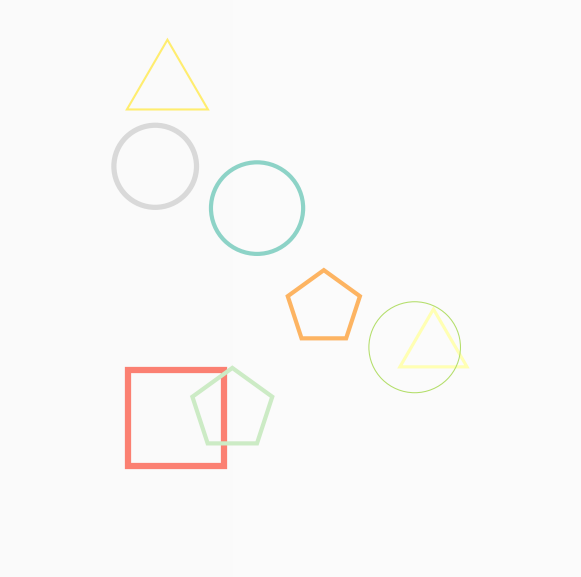[{"shape": "circle", "thickness": 2, "radius": 0.4, "center": [0.442, 0.639]}, {"shape": "triangle", "thickness": 1.5, "radius": 0.33, "center": [0.746, 0.397]}, {"shape": "square", "thickness": 3, "radius": 0.41, "center": [0.303, 0.275]}, {"shape": "pentagon", "thickness": 2, "radius": 0.33, "center": [0.557, 0.466]}, {"shape": "circle", "thickness": 0.5, "radius": 0.39, "center": [0.713, 0.398]}, {"shape": "circle", "thickness": 2.5, "radius": 0.36, "center": [0.267, 0.711]}, {"shape": "pentagon", "thickness": 2, "radius": 0.36, "center": [0.4, 0.29]}, {"shape": "triangle", "thickness": 1, "radius": 0.4, "center": [0.288, 0.85]}]